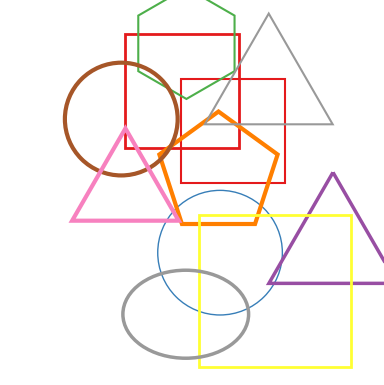[{"shape": "square", "thickness": 2, "radius": 0.74, "center": [0.473, 0.764]}, {"shape": "square", "thickness": 1.5, "radius": 0.67, "center": [0.605, 0.66]}, {"shape": "circle", "thickness": 1, "radius": 0.81, "center": [0.572, 0.344]}, {"shape": "hexagon", "thickness": 1.5, "radius": 0.72, "center": [0.484, 0.887]}, {"shape": "triangle", "thickness": 2.5, "radius": 0.96, "center": [0.865, 0.36]}, {"shape": "pentagon", "thickness": 3, "radius": 0.81, "center": [0.567, 0.549]}, {"shape": "square", "thickness": 2, "radius": 0.99, "center": [0.714, 0.244]}, {"shape": "circle", "thickness": 3, "radius": 0.73, "center": [0.315, 0.691]}, {"shape": "triangle", "thickness": 3, "radius": 0.8, "center": [0.326, 0.507]}, {"shape": "triangle", "thickness": 1.5, "radius": 0.96, "center": [0.698, 0.773]}, {"shape": "oval", "thickness": 2.5, "radius": 0.82, "center": [0.482, 0.184]}]